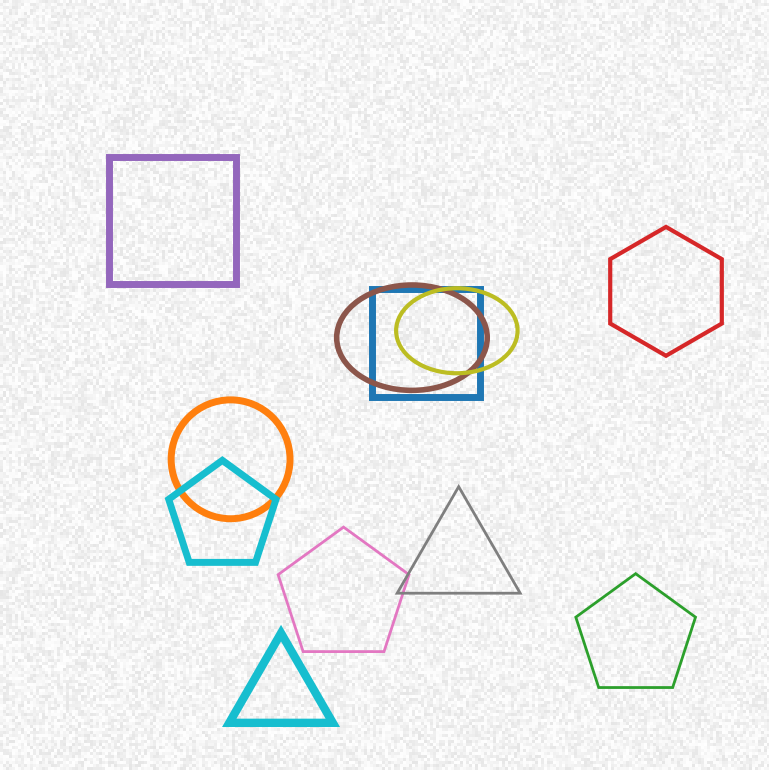[{"shape": "square", "thickness": 2.5, "radius": 0.35, "center": [0.554, 0.555]}, {"shape": "circle", "thickness": 2.5, "radius": 0.39, "center": [0.299, 0.404]}, {"shape": "pentagon", "thickness": 1, "radius": 0.41, "center": [0.826, 0.173]}, {"shape": "hexagon", "thickness": 1.5, "radius": 0.42, "center": [0.865, 0.622]}, {"shape": "square", "thickness": 2.5, "radius": 0.41, "center": [0.224, 0.713]}, {"shape": "oval", "thickness": 2, "radius": 0.49, "center": [0.535, 0.561]}, {"shape": "pentagon", "thickness": 1, "radius": 0.45, "center": [0.446, 0.226]}, {"shape": "triangle", "thickness": 1, "radius": 0.46, "center": [0.596, 0.276]}, {"shape": "oval", "thickness": 1.5, "radius": 0.39, "center": [0.593, 0.57]}, {"shape": "triangle", "thickness": 3, "radius": 0.39, "center": [0.365, 0.1]}, {"shape": "pentagon", "thickness": 2.5, "radius": 0.37, "center": [0.289, 0.329]}]